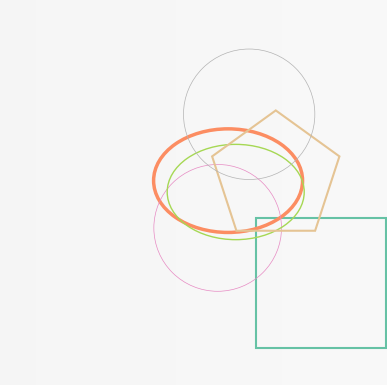[{"shape": "square", "thickness": 1.5, "radius": 0.84, "center": [0.827, 0.265]}, {"shape": "oval", "thickness": 2.5, "radius": 0.96, "center": [0.589, 0.531]}, {"shape": "circle", "thickness": 0.5, "radius": 0.82, "center": [0.562, 0.408]}, {"shape": "oval", "thickness": 1, "radius": 0.88, "center": [0.608, 0.501]}, {"shape": "pentagon", "thickness": 1.5, "radius": 0.86, "center": [0.712, 0.54]}, {"shape": "circle", "thickness": 0.5, "radius": 0.85, "center": [0.643, 0.703]}]